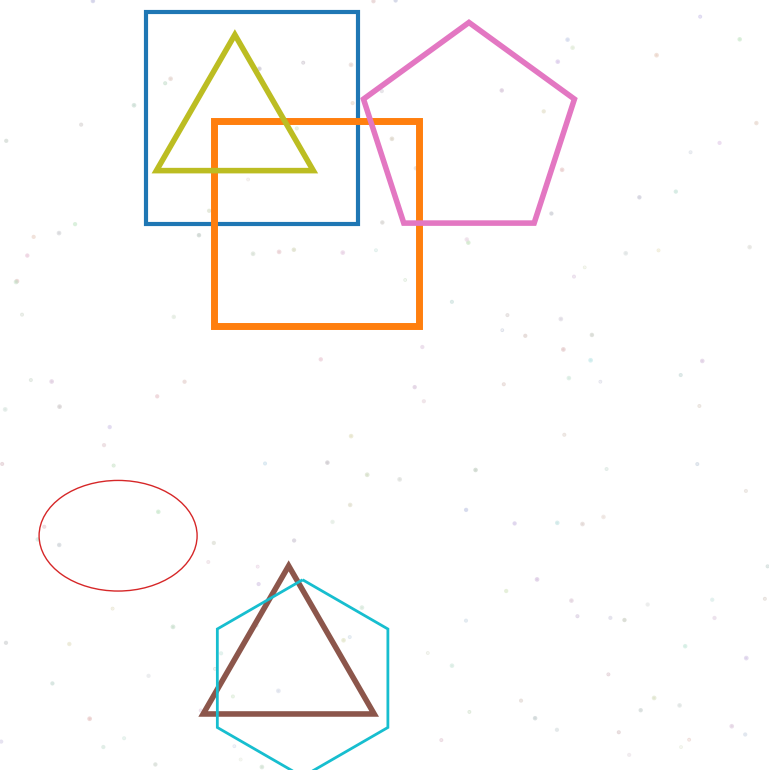[{"shape": "square", "thickness": 1.5, "radius": 0.69, "center": [0.327, 0.846]}, {"shape": "square", "thickness": 2.5, "radius": 0.66, "center": [0.411, 0.709]}, {"shape": "oval", "thickness": 0.5, "radius": 0.51, "center": [0.153, 0.304]}, {"shape": "triangle", "thickness": 2, "radius": 0.64, "center": [0.375, 0.137]}, {"shape": "pentagon", "thickness": 2, "radius": 0.72, "center": [0.609, 0.827]}, {"shape": "triangle", "thickness": 2, "radius": 0.59, "center": [0.305, 0.837]}, {"shape": "hexagon", "thickness": 1, "radius": 0.64, "center": [0.393, 0.119]}]